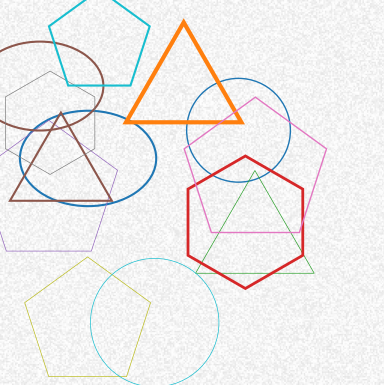[{"shape": "circle", "thickness": 1, "radius": 0.67, "center": [0.62, 0.662]}, {"shape": "oval", "thickness": 1.5, "radius": 0.89, "center": [0.229, 0.588]}, {"shape": "triangle", "thickness": 3, "radius": 0.87, "center": [0.477, 0.769]}, {"shape": "triangle", "thickness": 0.5, "radius": 0.89, "center": [0.662, 0.379]}, {"shape": "hexagon", "thickness": 2, "radius": 0.86, "center": [0.637, 0.423]}, {"shape": "pentagon", "thickness": 0.5, "radius": 0.94, "center": [0.127, 0.5]}, {"shape": "triangle", "thickness": 1.5, "radius": 0.76, "center": [0.158, 0.555]}, {"shape": "oval", "thickness": 1.5, "radius": 0.82, "center": [0.104, 0.776]}, {"shape": "pentagon", "thickness": 1, "radius": 0.97, "center": [0.663, 0.553]}, {"shape": "hexagon", "thickness": 0.5, "radius": 0.67, "center": [0.13, 0.681]}, {"shape": "pentagon", "thickness": 0.5, "radius": 0.86, "center": [0.228, 0.161]}, {"shape": "pentagon", "thickness": 1.5, "radius": 0.69, "center": [0.258, 0.889]}, {"shape": "circle", "thickness": 0.5, "radius": 0.83, "center": [0.402, 0.162]}]